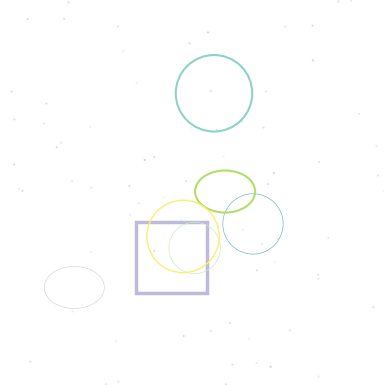[{"shape": "circle", "thickness": 1.5, "radius": 0.5, "center": [0.556, 0.758]}, {"shape": "square", "thickness": 2.5, "radius": 0.46, "center": [0.446, 0.332]}, {"shape": "circle", "thickness": 0.5, "radius": 0.39, "center": [0.657, 0.418]}, {"shape": "oval", "thickness": 1.5, "radius": 0.39, "center": [0.585, 0.503]}, {"shape": "oval", "thickness": 0.5, "radius": 0.39, "center": [0.193, 0.253]}, {"shape": "circle", "thickness": 0.5, "radius": 0.33, "center": [0.505, 0.356]}, {"shape": "circle", "thickness": 1, "radius": 0.47, "center": [0.475, 0.386]}]